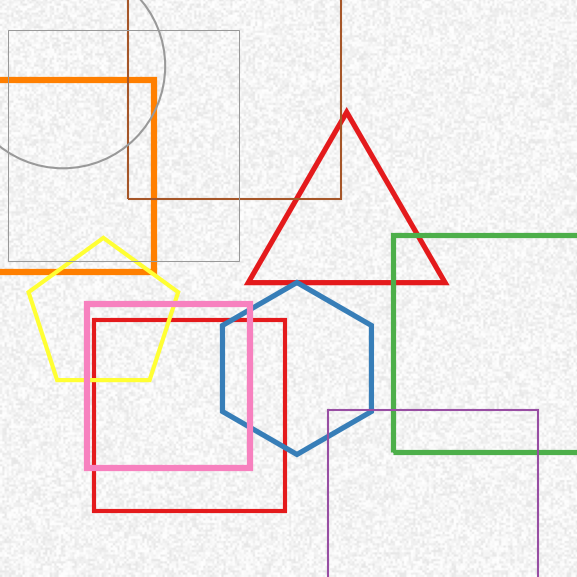[{"shape": "triangle", "thickness": 2.5, "radius": 0.98, "center": [0.6, 0.608]}, {"shape": "square", "thickness": 2, "radius": 0.83, "center": [0.329, 0.279]}, {"shape": "hexagon", "thickness": 2.5, "radius": 0.74, "center": [0.514, 0.361]}, {"shape": "square", "thickness": 2.5, "radius": 0.94, "center": [0.868, 0.405]}, {"shape": "square", "thickness": 1, "radius": 0.91, "center": [0.749, 0.108]}, {"shape": "square", "thickness": 3, "radius": 0.83, "center": [0.1, 0.694]}, {"shape": "pentagon", "thickness": 2, "radius": 0.68, "center": [0.179, 0.451]}, {"shape": "square", "thickness": 1, "radius": 0.92, "center": [0.406, 0.84]}, {"shape": "square", "thickness": 3, "radius": 0.71, "center": [0.292, 0.331]}, {"shape": "circle", "thickness": 1, "radius": 0.88, "center": [0.109, 0.885]}, {"shape": "square", "thickness": 0.5, "radius": 1.0, "center": [0.214, 0.747]}]